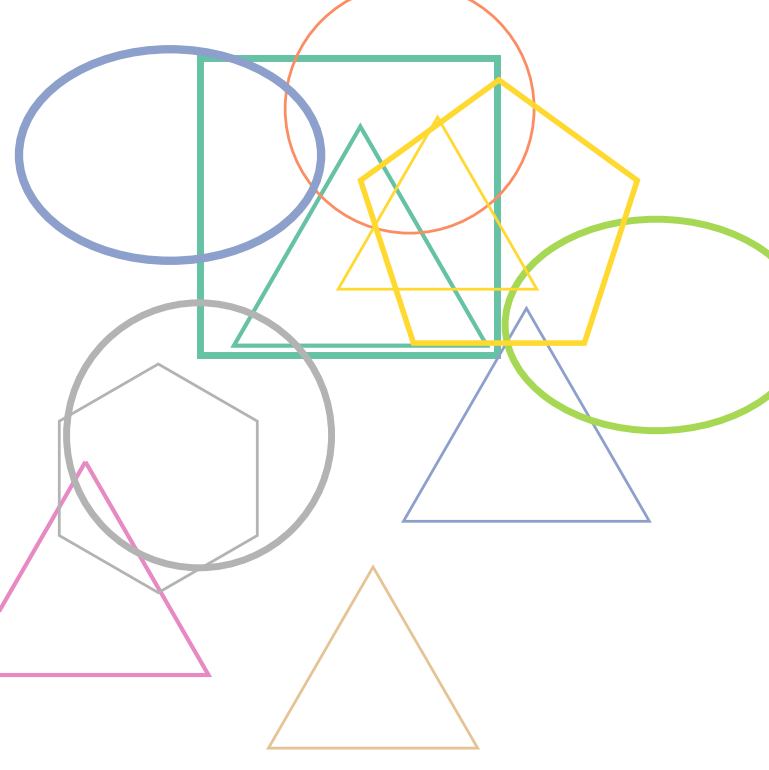[{"shape": "square", "thickness": 2.5, "radius": 0.97, "center": [0.453, 0.731]}, {"shape": "triangle", "thickness": 1.5, "radius": 0.95, "center": [0.468, 0.646]}, {"shape": "circle", "thickness": 1, "radius": 0.81, "center": [0.532, 0.859]}, {"shape": "triangle", "thickness": 1, "radius": 0.92, "center": [0.684, 0.415]}, {"shape": "oval", "thickness": 3, "radius": 0.98, "center": [0.221, 0.799]}, {"shape": "triangle", "thickness": 1.5, "radius": 0.92, "center": [0.111, 0.216]}, {"shape": "oval", "thickness": 2.5, "radius": 0.98, "center": [0.852, 0.578]}, {"shape": "triangle", "thickness": 1, "radius": 0.74, "center": [0.568, 0.699]}, {"shape": "pentagon", "thickness": 2, "radius": 0.94, "center": [0.648, 0.707]}, {"shape": "triangle", "thickness": 1, "radius": 0.78, "center": [0.484, 0.107]}, {"shape": "hexagon", "thickness": 1, "radius": 0.74, "center": [0.206, 0.379]}, {"shape": "circle", "thickness": 2.5, "radius": 0.86, "center": [0.259, 0.435]}]